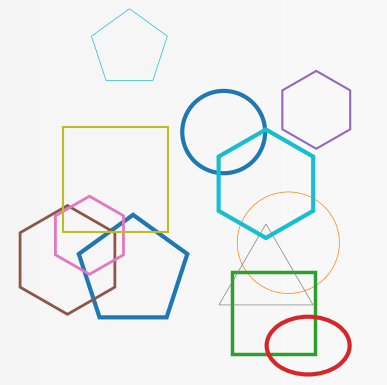[{"shape": "pentagon", "thickness": 3, "radius": 0.74, "center": [0.343, 0.295]}, {"shape": "circle", "thickness": 3, "radius": 0.53, "center": [0.577, 0.657]}, {"shape": "circle", "thickness": 0.5, "radius": 0.66, "center": [0.744, 0.37]}, {"shape": "square", "thickness": 2.5, "radius": 0.53, "center": [0.706, 0.188]}, {"shape": "oval", "thickness": 3, "radius": 0.54, "center": [0.795, 0.102]}, {"shape": "hexagon", "thickness": 1.5, "radius": 0.51, "center": [0.816, 0.715]}, {"shape": "hexagon", "thickness": 2, "radius": 0.71, "center": [0.174, 0.325]}, {"shape": "hexagon", "thickness": 2, "radius": 0.51, "center": [0.231, 0.389]}, {"shape": "triangle", "thickness": 0.5, "radius": 0.7, "center": [0.686, 0.278]}, {"shape": "square", "thickness": 1.5, "radius": 0.68, "center": [0.297, 0.534]}, {"shape": "hexagon", "thickness": 3, "radius": 0.7, "center": [0.686, 0.523]}, {"shape": "pentagon", "thickness": 0.5, "radius": 0.51, "center": [0.334, 0.874]}]